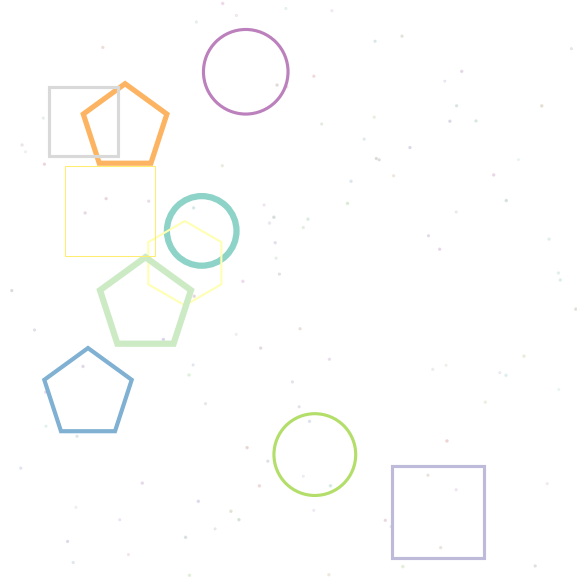[{"shape": "circle", "thickness": 3, "radius": 0.3, "center": [0.349, 0.599]}, {"shape": "hexagon", "thickness": 1, "radius": 0.37, "center": [0.32, 0.543]}, {"shape": "square", "thickness": 1.5, "radius": 0.4, "center": [0.758, 0.113]}, {"shape": "pentagon", "thickness": 2, "radius": 0.4, "center": [0.152, 0.317]}, {"shape": "pentagon", "thickness": 2.5, "radius": 0.38, "center": [0.217, 0.778]}, {"shape": "circle", "thickness": 1.5, "radius": 0.35, "center": [0.545, 0.212]}, {"shape": "square", "thickness": 1.5, "radius": 0.3, "center": [0.145, 0.788]}, {"shape": "circle", "thickness": 1.5, "radius": 0.37, "center": [0.426, 0.875]}, {"shape": "pentagon", "thickness": 3, "radius": 0.41, "center": [0.252, 0.471]}, {"shape": "square", "thickness": 0.5, "radius": 0.39, "center": [0.19, 0.633]}]